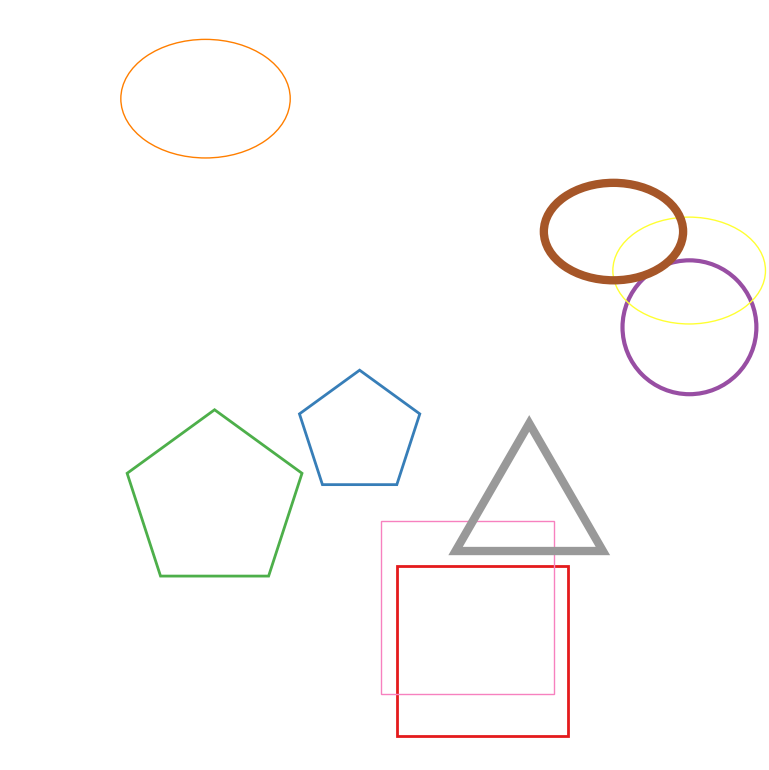[{"shape": "square", "thickness": 1, "radius": 0.55, "center": [0.626, 0.155]}, {"shape": "pentagon", "thickness": 1, "radius": 0.41, "center": [0.467, 0.437]}, {"shape": "pentagon", "thickness": 1, "radius": 0.6, "center": [0.279, 0.348]}, {"shape": "circle", "thickness": 1.5, "radius": 0.43, "center": [0.895, 0.575]}, {"shape": "oval", "thickness": 0.5, "radius": 0.55, "center": [0.267, 0.872]}, {"shape": "oval", "thickness": 0.5, "radius": 0.5, "center": [0.895, 0.649]}, {"shape": "oval", "thickness": 3, "radius": 0.45, "center": [0.797, 0.699]}, {"shape": "square", "thickness": 0.5, "radius": 0.56, "center": [0.607, 0.211]}, {"shape": "triangle", "thickness": 3, "radius": 0.55, "center": [0.687, 0.34]}]